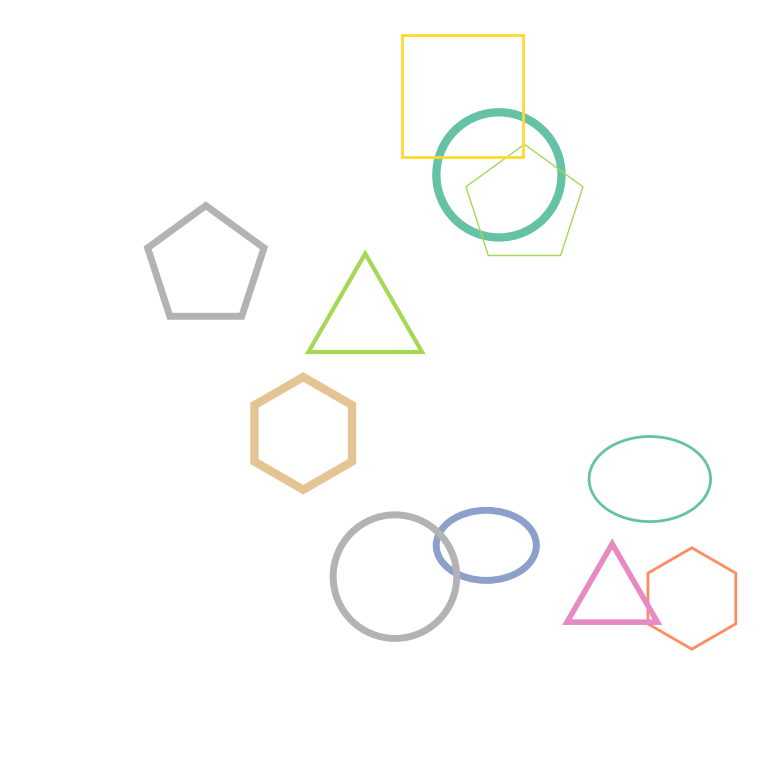[{"shape": "oval", "thickness": 1, "radius": 0.39, "center": [0.844, 0.378]}, {"shape": "circle", "thickness": 3, "radius": 0.41, "center": [0.648, 0.773]}, {"shape": "hexagon", "thickness": 1, "radius": 0.33, "center": [0.898, 0.223]}, {"shape": "oval", "thickness": 2.5, "radius": 0.33, "center": [0.632, 0.292]}, {"shape": "triangle", "thickness": 2, "radius": 0.34, "center": [0.795, 0.226]}, {"shape": "pentagon", "thickness": 0.5, "radius": 0.4, "center": [0.681, 0.733]}, {"shape": "triangle", "thickness": 1.5, "radius": 0.43, "center": [0.474, 0.585]}, {"shape": "square", "thickness": 1, "radius": 0.39, "center": [0.601, 0.875]}, {"shape": "hexagon", "thickness": 3, "radius": 0.37, "center": [0.394, 0.437]}, {"shape": "pentagon", "thickness": 2.5, "radius": 0.4, "center": [0.267, 0.654]}, {"shape": "circle", "thickness": 2.5, "radius": 0.4, "center": [0.513, 0.251]}]